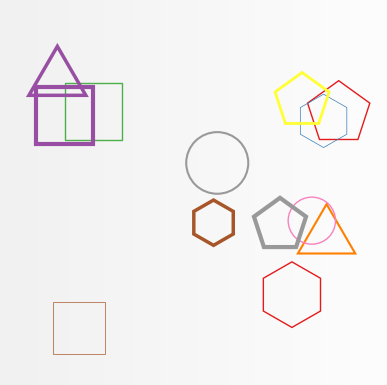[{"shape": "pentagon", "thickness": 1, "radius": 0.42, "center": [0.874, 0.706]}, {"shape": "hexagon", "thickness": 1, "radius": 0.43, "center": [0.753, 0.235]}, {"shape": "hexagon", "thickness": 0.5, "radius": 0.35, "center": [0.835, 0.686]}, {"shape": "square", "thickness": 1, "radius": 0.37, "center": [0.241, 0.71]}, {"shape": "square", "thickness": 3, "radius": 0.37, "center": [0.167, 0.7]}, {"shape": "triangle", "thickness": 2.5, "radius": 0.42, "center": [0.148, 0.795]}, {"shape": "triangle", "thickness": 1.5, "radius": 0.43, "center": [0.843, 0.384]}, {"shape": "pentagon", "thickness": 2, "radius": 0.37, "center": [0.78, 0.739]}, {"shape": "hexagon", "thickness": 2.5, "radius": 0.29, "center": [0.551, 0.422]}, {"shape": "square", "thickness": 0.5, "radius": 0.34, "center": [0.203, 0.148]}, {"shape": "circle", "thickness": 1, "radius": 0.31, "center": [0.805, 0.427]}, {"shape": "pentagon", "thickness": 3, "radius": 0.35, "center": [0.723, 0.415]}, {"shape": "circle", "thickness": 1.5, "radius": 0.4, "center": [0.561, 0.577]}]